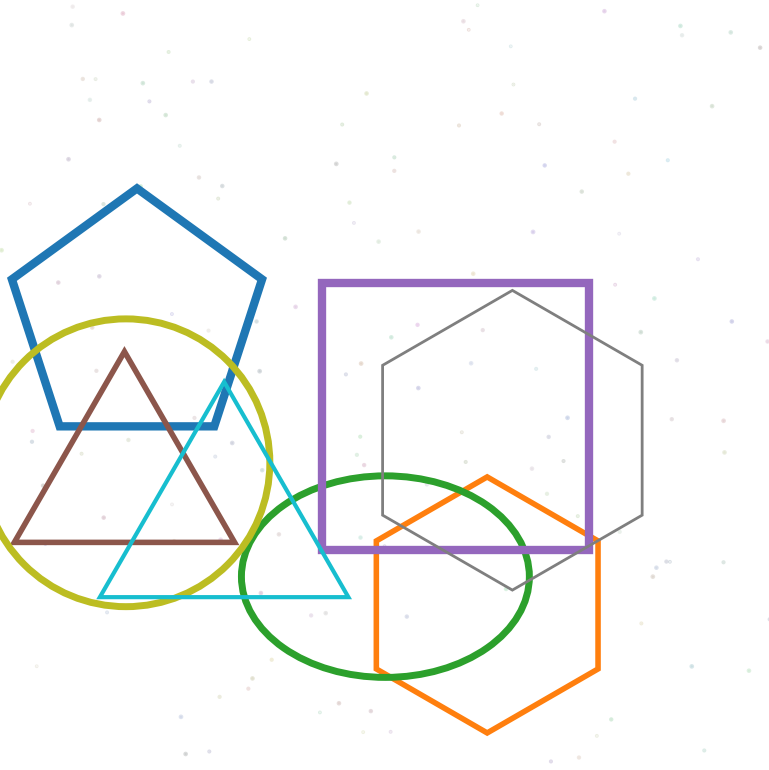[{"shape": "pentagon", "thickness": 3, "radius": 0.85, "center": [0.178, 0.584]}, {"shape": "hexagon", "thickness": 2, "radius": 0.83, "center": [0.633, 0.214]}, {"shape": "oval", "thickness": 2.5, "radius": 0.93, "center": [0.501, 0.251]}, {"shape": "square", "thickness": 3, "radius": 0.87, "center": [0.592, 0.459]}, {"shape": "triangle", "thickness": 2, "radius": 0.83, "center": [0.162, 0.378]}, {"shape": "hexagon", "thickness": 1, "radius": 0.97, "center": [0.665, 0.428]}, {"shape": "circle", "thickness": 2.5, "radius": 0.93, "center": [0.164, 0.399]}, {"shape": "triangle", "thickness": 1.5, "radius": 0.93, "center": [0.291, 0.318]}]